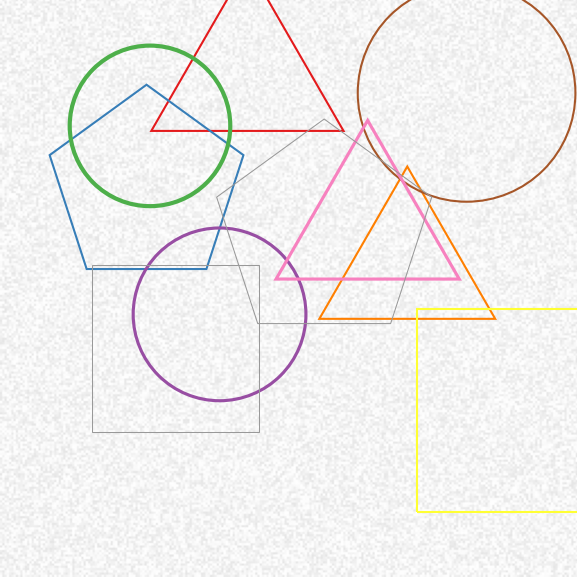[{"shape": "triangle", "thickness": 1, "radius": 0.96, "center": [0.428, 0.869]}, {"shape": "pentagon", "thickness": 1, "radius": 0.88, "center": [0.254, 0.676]}, {"shape": "circle", "thickness": 2, "radius": 0.7, "center": [0.26, 0.781]}, {"shape": "circle", "thickness": 1.5, "radius": 0.75, "center": [0.38, 0.455]}, {"shape": "triangle", "thickness": 1, "radius": 0.88, "center": [0.705, 0.535]}, {"shape": "square", "thickness": 1, "radius": 0.88, "center": [0.899, 0.288]}, {"shape": "circle", "thickness": 1, "radius": 0.94, "center": [0.808, 0.838]}, {"shape": "triangle", "thickness": 1.5, "radius": 0.92, "center": [0.637, 0.607]}, {"shape": "pentagon", "thickness": 0.5, "radius": 0.98, "center": [0.561, 0.597]}, {"shape": "square", "thickness": 0.5, "radius": 0.72, "center": [0.303, 0.395]}]